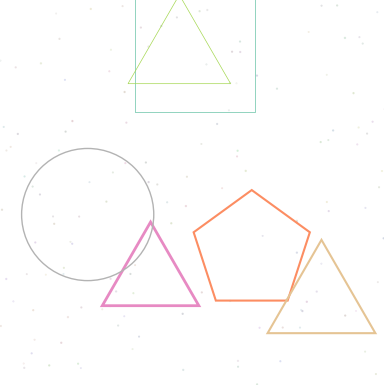[{"shape": "square", "thickness": 0.5, "radius": 0.78, "center": [0.507, 0.865]}, {"shape": "pentagon", "thickness": 1.5, "radius": 0.79, "center": [0.654, 0.348]}, {"shape": "triangle", "thickness": 2, "radius": 0.72, "center": [0.391, 0.278]}, {"shape": "triangle", "thickness": 0.5, "radius": 0.77, "center": [0.466, 0.86]}, {"shape": "triangle", "thickness": 1.5, "radius": 0.81, "center": [0.835, 0.215]}, {"shape": "circle", "thickness": 1, "radius": 0.86, "center": [0.228, 0.443]}]